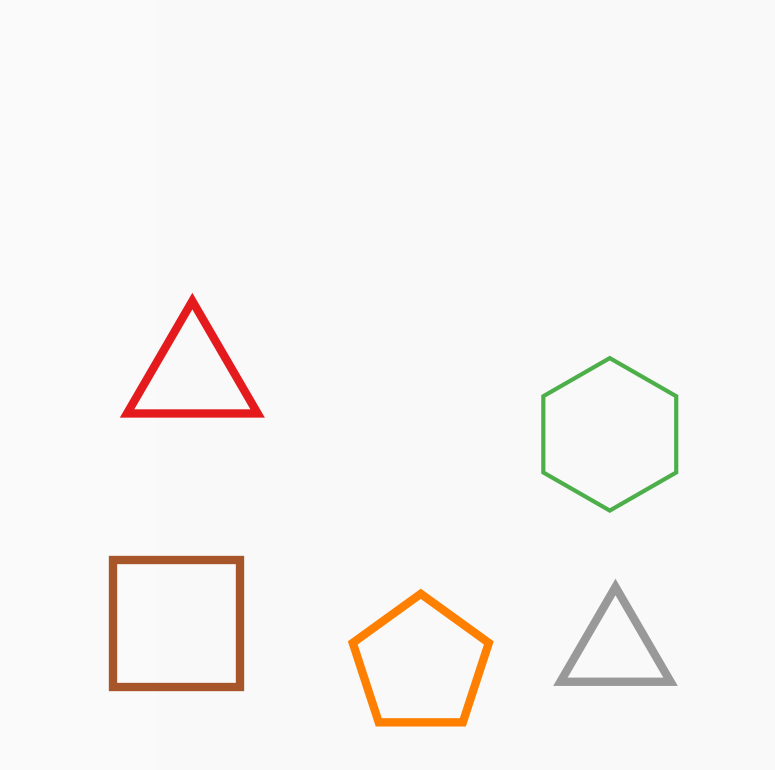[{"shape": "triangle", "thickness": 3, "radius": 0.49, "center": [0.248, 0.512]}, {"shape": "hexagon", "thickness": 1.5, "radius": 0.5, "center": [0.787, 0.436]}, {"shape": "pentagon", "thickness": 3, "radius": 0.46, "center": [0.543, 0.137]}, {"shape": "square", "thickness": 3, "radius": 0.41, "center": [0.228, 0.19]}, {"shape": "triangle", "thickness": 3, "radius": 0.41, "center": [0.794, 0.156]}]